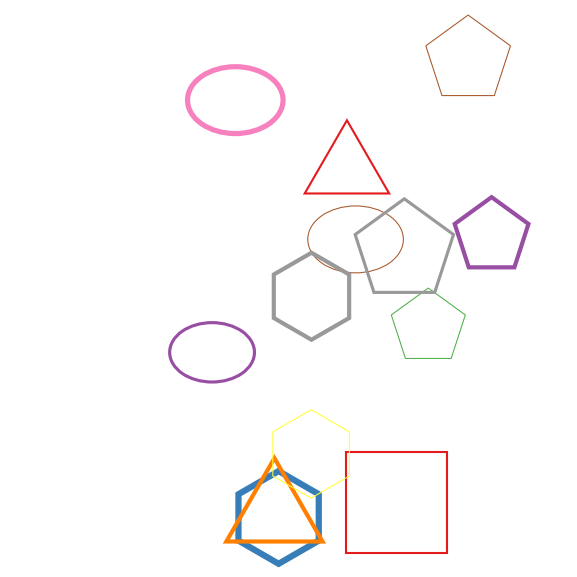[{"shape": "triangle", "thickness": 1, "radius": 0.42, "center": [0.601, 0.706]}, {"shape": "square", "thickness": 1, "radius": 0.44, "center": [0.687, 0.129]}, {"shape": "hexagon", "thickness": 3, "radius": 0.4, "center": [0.482, 0.103]}, {"shape": "pentagon", "thickness": 0.5, "radius": 0.34, "center": [0.742, 0.433]}, {"shape": "pentagon", "thickness": 2, "radius": 0.34, "center": [0.851, 0.591]}, {"shape": "oval", "thickness": 1.5, "radius": 0.37, "center": [0.367, 0.389]}, {"shape": "triangle", "thickness": 2, "radius": 0.48, "center": [0.475, 0.11]}, {"shape": "hexagon", "thickness": 0.5, "radius": 0.38, "center": [0.539, 0.213]}, {"shape": "pentagon", "thickness": 0.5, "radius": 0.39, "center": [0.811, 0.896]}, {"shape": "oval", "thickness": 0.5, "radius": 0.41, "center": [0.616, 0.585]}, {"shape": "oval", "thickness": 2.5, "radius": 0.41, "center": [0.407, 0.826]}, {"shape": "pentagon", "thickness": 1.5, "radius": 0.45, "center": [0.7, 0.565]}, {"shape": "hexagon", "thickness": 2, "radius": 0.38, "center": [0.539, 0.486]}]